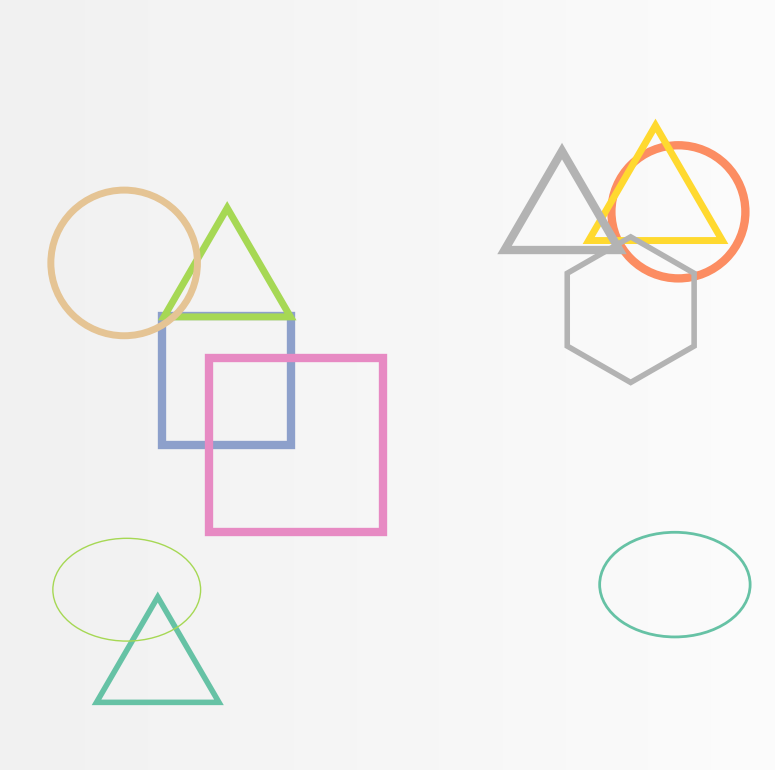[{"shape": "oval", "thickness": 1, "radius": 0.49, "center": [0.871, 0.241]}, {"shape": "triangle", "thickness": 2, "radius": 0.46, "center": [0.204, 0.133]}, {"shape": "circle", "thickness": 3, "radius": 0.43, "center": [0.875, 0.725]}, {"shape": "square", "thickness": 3, "radius": 0.42, "center": [0.292, 0.506]}, {"shape": "square", "thickness": 3, "radius": 0.56, "center": [0.382, 0.422]}, {"shape": "oval", "thickness": 0.5, "radius": 0.48, "center": [0.164, 0.234]}, {"shape": "triangle", "thickness": 2.5, "radius": 0.47, "center": [0.293, 0.636]}, {"shape": "triangle", "thickness": 2.5, "radius": 0.5, "center": [0.846, 0.737]}, {"shape": "circle", "thickness": 2.5, "radius": 0.47, "center": [0.16, 0.659]}, {"shape": "hexagon", "thickness": 2, "radius": 0.47, "center": [0.814, 0.598]}, {"shape": "triangle", "thickness": 3, "radius": 0.43, "center": [0.725, 0.718]}]